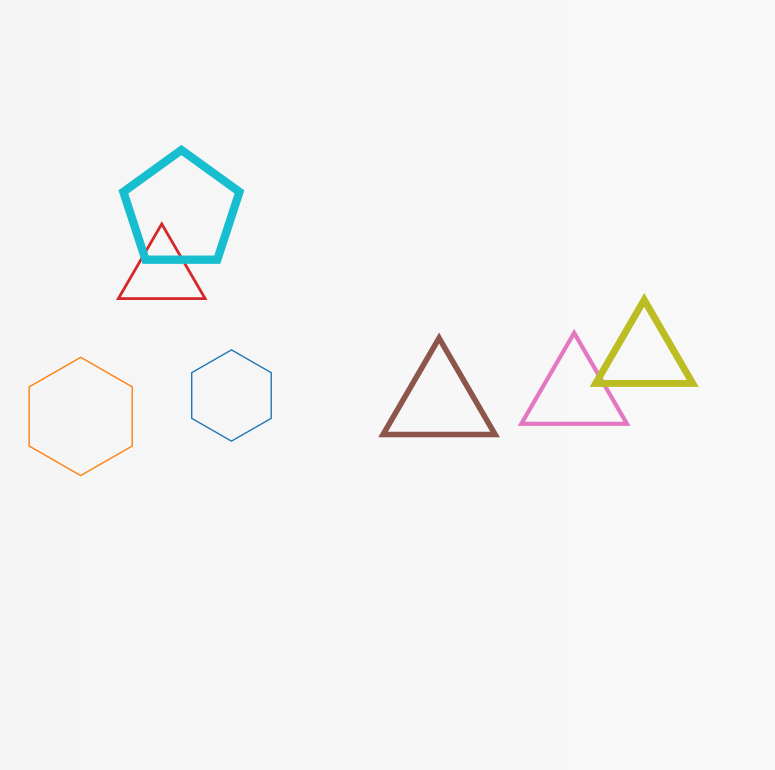[{"shape": "hexagon", "thickness": 0.5, "radius": 0.3, "center": [0.299, 0.486]}, {"shape": "hexagon", "thickness": 0.5, "radius": 0.38, "center": [0.104, 0.459]}, {"shape": "triangle", "thickness": 1, "radius": 0.32, "center": [0.209, 0.645]}, {"shape": "triangle", "thickness": 2, "radius": 0.42, "center": [0.567, 0.477]}, {"shape": "triangle", "thickness": 1.5, "radius": 0.39, "center": [0.741, 0.489]}, {"shape": "triangle", "thickness": 2.5, "radius": 0.36, "center": [0.831, 0.538]}, {"shape": "pentagon", "thickness": 3, "radius": 0.39, "center": [0.234, 0.726]}]